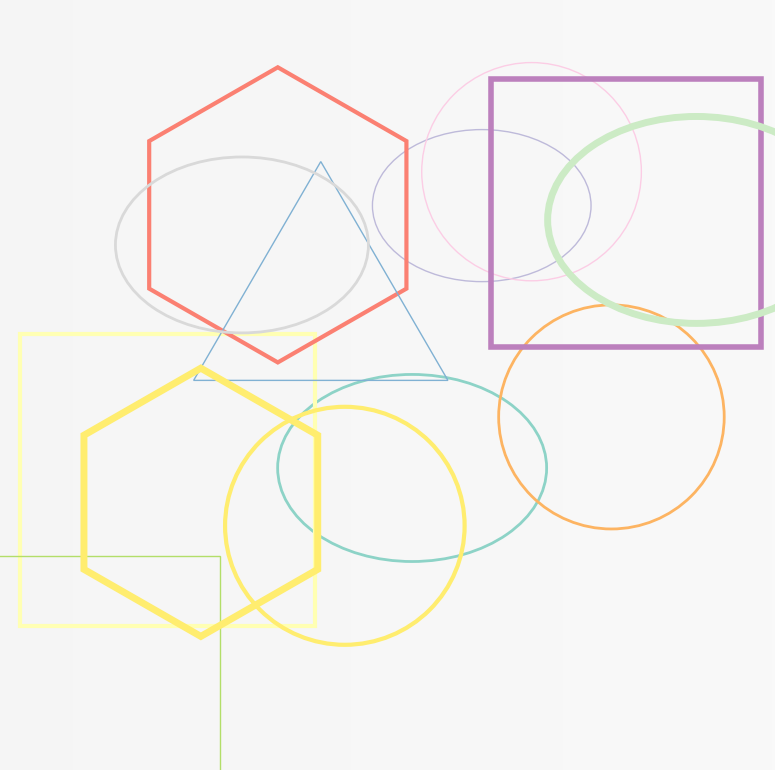[{"shape": "oval", "thickness": 1, "radius": 0.87, "center": [0.532, 0.392]}, {"shape": "square", "thickness": 1.5, "radius": 0.95, "center": [0.216, 0.377]}, {"shape": "oval", "thickness": 0.5, "radius": 0.71, "center": [0.622, 0.733]}, {"shape": "hexagon", "thickness": 1.5, "radius": 0.96, "center": [0.358, 0.721]}, {"shape": "triangle", "thickness": 0.5, "radius": 0.95, "center": [0.414, 0.601]}, {"shape": "circle", "thickness": 1, "radius": 0.73, "center": [0.789, 0.459]}, {"shape": "square", "thickness": 0.5, "radius": 0.72, "center": [0.139, 0.133]}, {"shape": "circle", "thickness": 0.5, "radius": 0.71, "center": [0.686, 0.777]}, {"shape": "oval", "thickness": 1, "radius": 0.82, "center": [0.312, 0.682]}, {"shape": "square", "thickness": 2, "radius": 0.87, "center": [0.808, 0.723]}, {"shape": "oval", "thickness": 2.5, "radius": 0.96, "center": [0.899, 0.714]}, {"shape": "hexagon", "thickness": 2.5, "radius": 0.87, "center": [0.259, 0.348]}, {"shape": "circle", "thickness": 1.5, "radius": 0.77, "center": [0.445, 0.317]}]